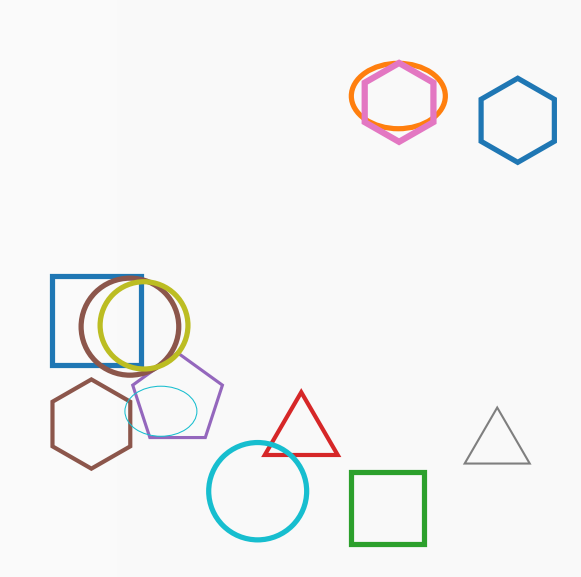[{"shape": "hexagon", "thickness": 2.5, "radius": 0.36, "center": [0.891, 0.791]}, {"shape": "square", "thickness": 2.5, "radius": 0.38, "center": [0.167, 0.444]}, {"shape": "oval", "thickness": 2.5, "radius": 0.4, "center": [0.685, 0.833]}, {"shape": "square", "thickness": 2.5, "radius": 0.31, "center": [0.666, 0.12]}, {"shape": "triangle", "thickness": 2, "radius": 0.36, "center": [0.518, 0.248]}, {"shape": "pentagon", "thickness": 1.5, "radius": 0.41, "center": [0.306, 0.307]}, {"shape": "hexagon", "thickness": 2, "radius": 0.39, "center": [0.157, 0.265]}, {"shape": "circle", "thickness": 2.5, "radius": 0.42, "center": [0.224, 0.433]}, {"shape": "hexagon", "thickness": 3, "radius": 0.34, "center": [0.687, 0.822]}, {"shape": "triangle", "thickness": 1, "radius": 0.32, "center": [0.855, 0.229]}, {"shape": "circle", "thickness": 2.5, "radius": 0.38, "center": [0.248, 0.436]}, {"shape": "oval", "thickness": 0.5, "radius": 0.31, "center": [0.277, 0.287]}, {"shape": "circle", "thickness": 2.5, "radius": 0.42, "center": [0.443, 0.149]}]